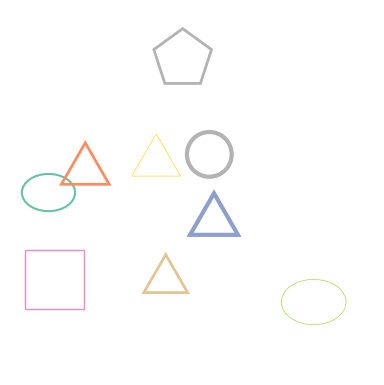[{"shape": "oval", "thickness": 1.5, "radius": 0.35, "center": [0.126, 0.5]}, {"shape": "triangle", "thickness": 2, "radius": 0.36, "center": [0.222, 0.557]}, {"shape": "triangle", "thickness": 3, "radius": 0.36, "center": [0.556, 0.426]}, {"shape": "square", "thickness": 1, "radius": 0.39, "center": [0.141, 0.273]}, {"shape": "oval", "thickness": 0.5, "radius": 0.42, "center": [0.815, 0.215]}, {"shape": "triangle", "thickness": 0.5, "radius": 0.37, "center": [0.406, 0.579]}, {"shape": "triangle", "thickness": 2, "radius": 0.33, "center": [0.43, 0.273]}, {"shape": "pentagon", "thickness": 2, "radius": 0.39, "center": [0.474, 0.847]}, {"shape": "circle", "thickness": 3, "radius": 0.29, "center": [0.544, 0.599]}]